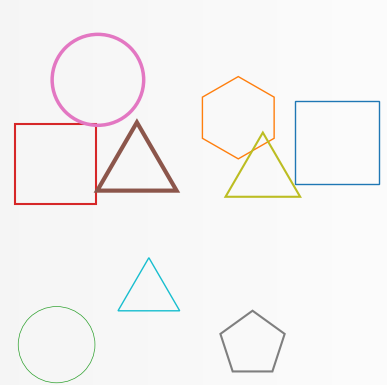[{"shape": "square", "thickness": 1, "radius": 0.54, "center": [0.87, 0.63]}, {"shape": "hexagon", "thickness": 1, "radius": 0.53, "center": [0.615, 0.694]}, {"shape": "circle", "thickness": 0.5, "radius": 0.5, "center": [0.146, 0.105]}, {"shape": "square", "thickness": 1.5, "radius": 0.52, "center": [0.143, 0.574]}, {"shape": "triangle", "thickness": 3, "radius": 0.59, "center": [0.353, 0.564]}, {"shape": "circle", "thickness": 2.5, "radius": 0.59, "center": [0.253, 0.793]}, {"shape": "pentagon", "thickness": 1.5, "radius": 0.44, "center": [0.652, 0.106]}, {"shape": "triangle", "thickness": 1.5, "radius": 0.56, "center": [0.678, 0.545]}, {"shape": "triangle", "thickness": 1, "radius": 0.46, "center": [0.384, 0.239]}]